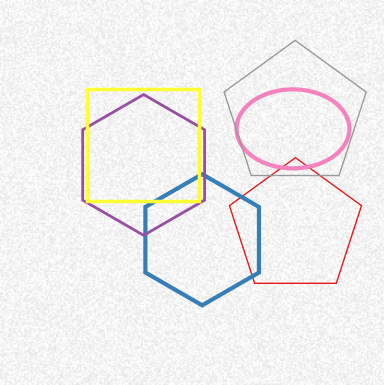[{"shape": "pentagon", "thickness": 1, "radius": 0.9, "center": [0.767, 0.41]}, {"shape": "hexagon", "thickness": 3, "radius": 0.85, "center": [0.525, 0.377]}, {"shape": "hexagon", "thickness": 2, "radius": 0.91, "center": [0.373, 0.572]}, {"shape": "square", "thickness": 2.5, "radius": 0.73, "center": [0.371, 0.623]}, {"shape": "oval", "thickness": 3, "radius": 0.73, "center": [0.761, 0.665]}, {"shape": "pentagon", "thickness": 1, "radius": 0.97, "center": [0.767, 0.701]}]